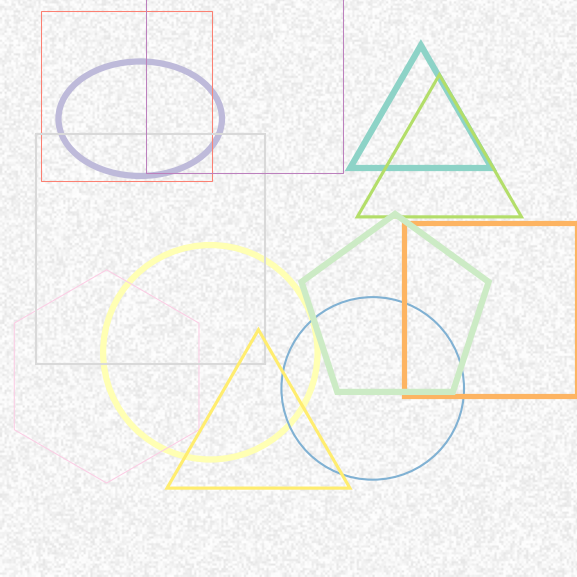[{"shape": "triangle", "thickness": 3, "radius": 0.71, "center": [0.729, 0.779]}, {"shape": "circle", "thickness": 3, "radius": 0.93, "center": [0.364, 0.389]}, {"shape": "oval", "thickness": 3, "radius": 0.71, "center": [0.243, 0.794]}, {"shape": "square", "thickness": 0.5, "radius": 0.74, "center": [0.219, 0.833]}, {"shape": "circle", "thickness": 1, "radius": 0.79, "center": [0.645, 0.327]}, {"shape": "square", "thickness": 2.5, "radius": 0.75, "center": [0.85, 0.463]}, {"shape": "triangle", "thickness": 1.5, "radius": 0.82, "center": [0.761, 0.706]}, {"shape": "hexagon", "thickness": 0.5, "radius": 0.92, "center": [0.185, 0.347]}, {"shape": "square", "thickness": 1, "radius": 1.0, "center": [0.261, 0.569]}, {"shape": "square", "thickness": 0.5, "radius": 0.85, "center": [0.423, 0.87]}, {"shape": "pentagon", "thickness": 3, "radius": 0.85, "center": [0.684, 0.458]}, {"shape": "triangle", "thickness": 1.5, "radius": 0.91, "center": [0.448, 0.245]}]